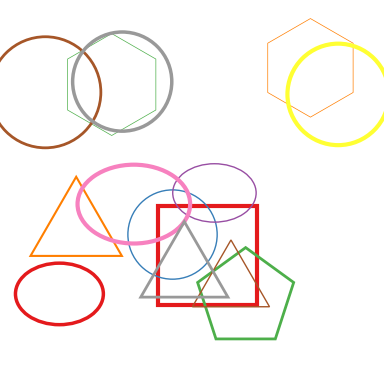[{"shape": "square", "thickness": 3, "radius": 0.65, "center": [0.539, 0.337]}, {"shape": "oval", "thickness": 2.5, "radius": 0.57, "center": [0.154, 0.237]}, {"shape": "circle", "thickness": 1, "radius": 0.58, "center": [0.448, 0.391]}, {"shape": "hexagon", "thickness": 0.5, "radius": 0.66, "center": [0.29, 0.78]}, {"shape": "pentagon", "thickness": 2, "radius": 0.66, "center": [0.638, 0.226]}, {"shape": "oval", "thickness": 1, "radius": 0.54, "center": [0.557, 0.499]}, {"shape": "hexagon", "thickness": 0.5, "radius": 0.64, "center": [0.806, 0.824]}, {"shape": "triangle", "thickness": 1.5, "radius": 0.68, "center": [0.198, 0.404]}, {"shape": "circle", "thickness": 3, "radius": 0.66, "center": [0.878, 0.755]}, {"shape": "triangle", "thickness": 1, "radius": 0.58, "center": [0.6, 0.261]}, {"shape": "circle", "thickness": 2, "radius": 0.72, "center": [0.118, 0.76]}, {"shape": "oval", "thickness": 3, "radius": 0.73, "center": [0.348, 0.47]}, {"shape": "circle", "thickness": 2.5, "radius": 0.64, "center": [0.317, 0.788]}, {"shape": "triangle", "thickness": 2, "radius": 0.65, "center": [0.479, 0.294]}]